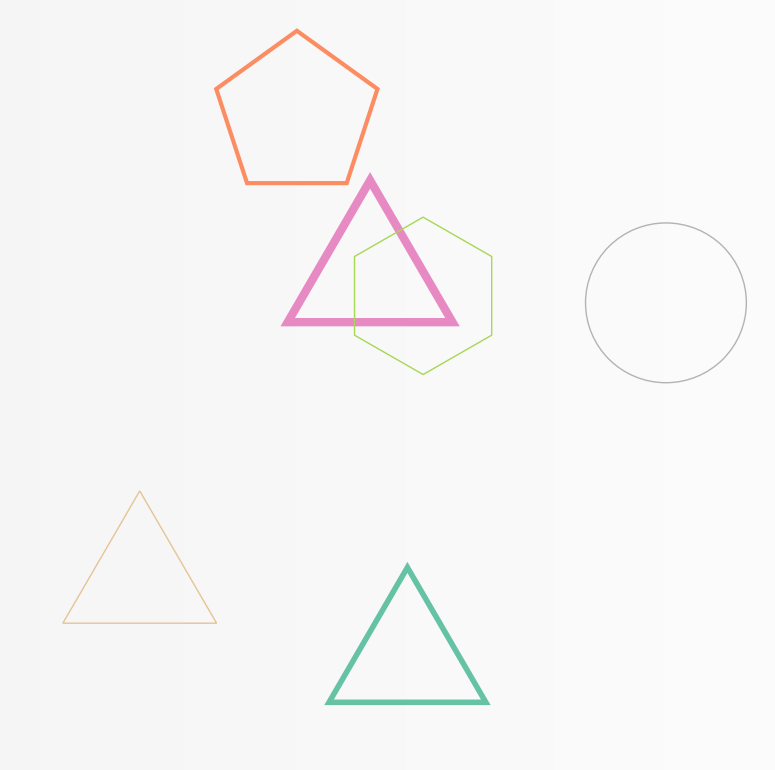[{"shape": "triangle", "thickness": 2, "radius": 0.58, "center": [0.526, 0.146]}, {"shape": "pentagon", "thickness": 1.5, "radius": 0.55, "center": [0.383, 0.851]}, {"shape": "triangle", "thickness": 3, "radius": 0.61, "center": [0.478, 0.643]}, {"shape": "hexagon", "thickness": 0.5, "radius": 0.51, "center": [0.546, 0.616]}, {"shape": "triangle", "thickness": 0.5, "radius": 0.57, "center": [0.18, 0.248]}, {"shape": "circle", "thickness": 0.5, "radius": 0.52, "center": [0.859, 0.607]}]